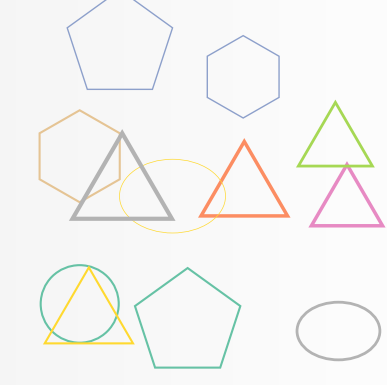[{"shape": "circle", "thickness": 1.5, "radius": 0.5, "center": [0.206, 0.211]}, {"shape": "pentagon", "thickness": 1.5, "radius": 0.71, "center": [0.484, 0.161]}, {"shape": "triangle", "thickness": 2.5, "radius": 0.64, "center": [0.63, 0.504]}, {"shape": "pentagon", "thickness": 1, "radius": 0.71, "center": [0.309, 0.884]}, {"shape": "hexagon", "thickness": 1, "radius": 0.53, "center": [0.628, 0.8]}, {"shape": "triangle", "thickness": 2.5, "radius": 0.53, "center": [0.895, 0.467]}, {"shape": "triangle", "thickness": 2, "radius": 0.55, "center": [0.866, 0.624]}, {"shape": "oval", "thickness": 0.5, "radius": 0.68, "center": [0.445, 0.491]}, {"shape": "triangle", "thickness": 1.5, "radius": 0.66, "center": [0.229, 0.174]}, {"shape": "hexagon", "thickness": 1.5, "radius": 0.6, "center": [0.206, 0.594]}, {"shape": "triangle", "thickness": 3, "radius": 0.74, "center": [0.315, 0.506]}, {"shape": "oval", "thickness": 2, "radius": 0.53, "center": [0.873, 0.14]}]